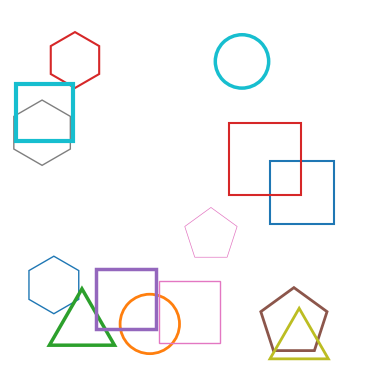[{"shape": "hexagon", "thickness": 1, "radius": 0.37, "center": [0.14, 0.26]}, {"shape": "square", "thickness": 1.5, "radius": 0.41, "center": [0.784, 0.5]}, {"shape": "circle", "thickness": 2, "radius": 0.39, "center": [0.389, 0.159]}, {"shape": "triangle", "thickness": 2.5, "radius": 0.49, "center": [0.213, 0.152]}, {"shape": "hexagon", "thickness": 1.5, "radius": 0.36, "center": [0.195, 0.844]}, {"shape": "square", "thickness": 1.5, "radius": 0.47, "center": [0.689, 0.587]}, {"shape": "square", "thickness": 2.5, "radius": 0.39, "center": [0.327, 0.223]}, {"shape": "pentagon", "thickness": 2, "radius": 0.45, "center": [0.763, 0.163]}, {"shape": "pentagon", "thickness": 0.5, "radius": 0.36, "center": [0.548, 0.39]}, {"shape": "square", "thickness": 1, "radius": 0.4, "center": [0.492, 0.19]}, {"shape": "hexagon", "thickness": 1, "radius": 0.42, "center": [0.109, 0.655]}, {"shape": "triangle", "thickness": 2, "radius": 0.44, "center": [0.777, 0.112]}, {"shape": "circle", "thickness": 2.5, "radius": 0.35, "center": [0.629, 0.84]}, {"shape": "square", "thickness": 3, "radius": 0.37, "center": [0.116, 0.708]}]